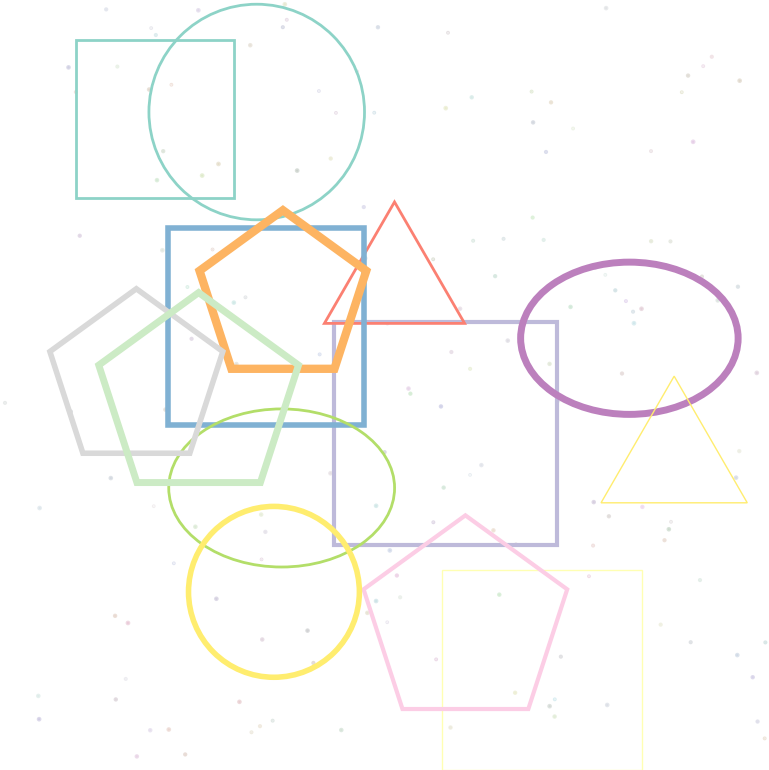[{"shape": "square", "thickness": 1, "radius": 0.51, "center": [0.201, 0.846]}, {"shape": "circle", "thickness": 1, "radius": 0.7, "center": [0.333, 0.855]}, {"shape": "square", "thickness": 0.5, "radius": 0.65, "center": [0.704, 0.13]}, {"shape": "square", "thickness": 1.5, "radius": 0.72, "center": [0.578, 0.437]}, {"shape": "triangle", "thickness": 1, "radius": 0.53, "center": [0.512, 0.633]}, {"shape": "square", "thickness": 2, "radius": 0.64, "center": [0.345, 0.576]}, {"shape": "pentagon", "thickness": 3, "radius": 0.57, "center": [0.367, 0.613]}, {"shape": "oval", "thickness": 1, "radius": 0.73, "center": [0.366, 0.366]}, {"shape": "pentagon", "thickness": 1.5, "radius": 0.7, "center": [0.604, 0.192]}, {"shape": "pentagon", "thickness": 2, "radius": 0.59, "center": [0.177, 0.507]}, {"shape": "oval", "thickness": 2.5, "radius": 0.71, "center": [0.817, 0.561]}, {"shape": "pentagon", "thickness": 2.5, "radius": 0.68, "center": [0.258, 0.484]}, {"shape": "triangle", "thickness": 0.5, "radius": 0.55, "center": [0.876, 0.402]}, {"shape": "circle", "thickness": 2, "radius": 0.55, "center": [0.356, 0.231]}]